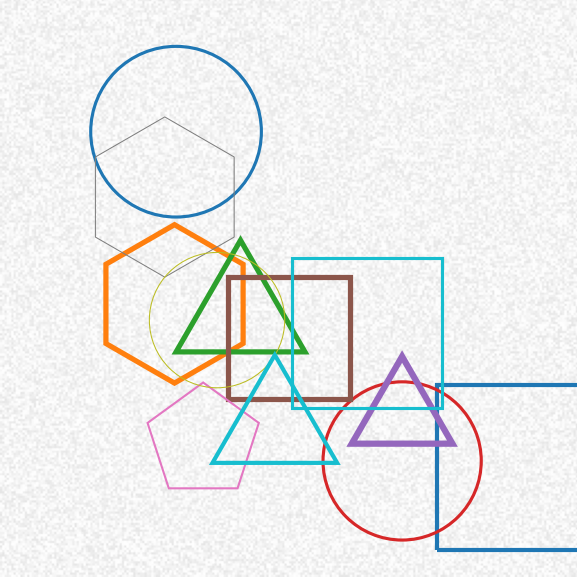[{"shape": "circle", "thickness": 1.5, "radius": 0.74, "center": [0.305, 0.771]}, {"shape": "square", "thickness": 2, "radius": 0.71, "center": [0.899, 0.189]}, {"shape": "hexagon", "thickness": 2.5, "radius": 0.69, "center": [0.302, 0.473]}, {"shape": "triangle", "thickness": 2.5, "radius": 0.64, "center": [0.416, 0.454]}, {"shape": "circle", "thickness": 1.5, "radius": 0.68, "center": [0.696, 0.201]}, {"shape": "triangle", "thickness": 3, "radius": 0.5, "center": [0.696, 0.281]}, {"shape": "square", "thickness": 2.5, "radius": 0.53, "center": [0.5, 0.414]}, {"shape": "pentagon", "thickness": 1, "radius": 0.51, "center": [0.352, 0.235]}, {"shape": "hexagon", "thickness": 0.5, "radius": 0.69, "center": [0.285, 0.658]}, {"shape": "circle", "thickness": 0.5, "radius": 0.59, "center": [0.376, 0.445]}, {"shape": "triangle", "thickness": 2, "radius": 0.62, "center": [0.476, 0.26]}, {"shape": "square", "thickness": 1.5, "radius": 0.65, "center": [0.636, 0.422]}]